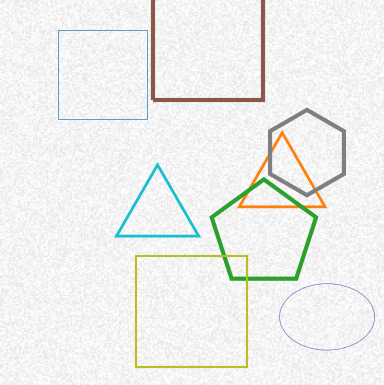[{"shape": "square", "thickness": 0.5, "radius": 0.58, "center": [0.266, 0.807]}, {"shape": "triangle", "thickness": 2, "radius": 0.64, "center": [0.733, 0.527]}, {"shape": "pentagon", "thickness": 3, "radius": 0.71, "center": [0.685, 0.391]}, {"shape": "oval", "thickness": 0.5, "radius": 0.62, "center": [0.85, 0.177]}, {"shape": "square", "thickness": 3, "radius": 0.71, "center": [0.54, 0.883]}, {"shape": "hexagon", "thickness": 3, "radius": 0.55, "center": [0.797, 0.604]}, {"shape": "square", "thickness": 1.5, "radius": 0.73, "center": [0.497, 0.191]}, {"shape": "triangle", "thickness": 2, "radius": 0.62, "center": [0.409, 0.448]}]